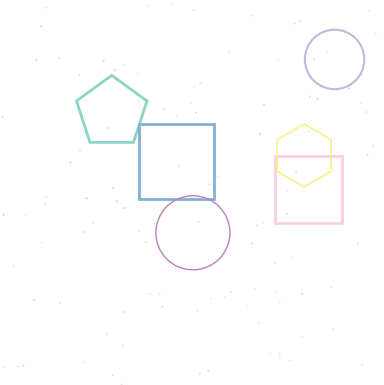[{"shape": "pentagon", "thickness": 2, "radius": 0.48, "center": [0.29, 0.708]}, {"shape": "circle", "thickness": 1.5, "radius": 0.39, "center": [0.869, 0.846]}, {"shape": "square", "thickness": 2, "radius": 0.49, "center": [0.457, 0.581]}, {"shape": "square", "thickness": 2, "radius": 0.43, "center": [0.8, 0.508]}, {"shape": "circle", "thickness": 1, "radius": 0.48, "center": [0.501, 0.395]}, {"shape": "hexagon", "thickness": 1, "radius": 0.41, "center": [0.79, 0.596]}]